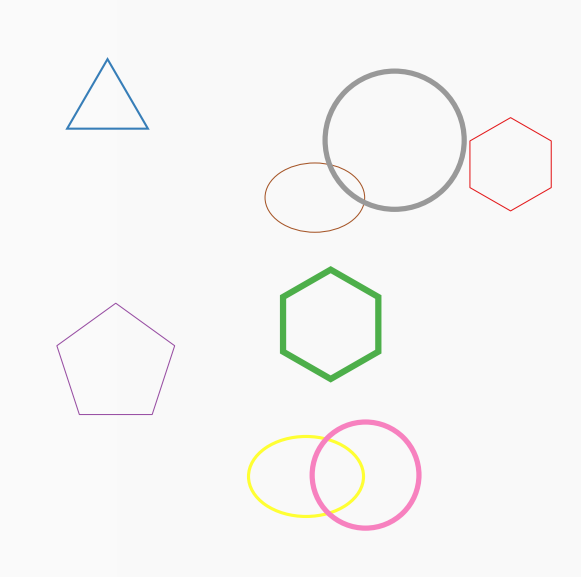[{"shape": "hexagon", "thickness": 0.5, "radius": 0.4, "center": [0.878, 0.715]}, {"shape": "triangle", "thickness": 1, "radius": 0.4, "center": [0.185, 0.816]}, {"shape": "hexagon", "thickness": 3, "radius": 0.47, "center": [0.569, 0.438]}, {"shape": "pentagon", "thickness": 0.5, "radius": 0.53, "center": [0.199, 0.368]}, {"shape": "oval", "thickness": 1.5, "radius": 0.49, "center": [0.526, 0.174]}, {"shape": "oval", "thickness": 0.5, "radius": 0.43, "center": [0.542, 0.657]}, {"shape": "circle", "thickness": 2.5, "radius": 0.46, "center": [0.629, 0.176]}, {"shape": "circle", "thickness": 2.5, "radius": 0.6, "center": [0.679, 0.756]}]